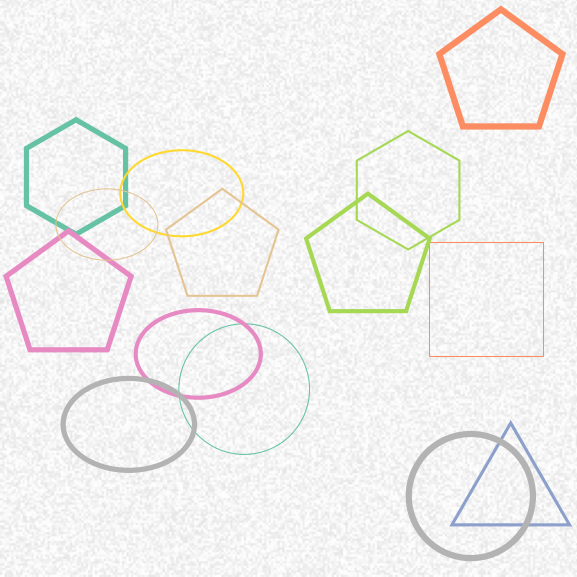[{"shape": "circle", "thickness": 0.5, "radius": 0.57, "center": [0.423, 0.325]}, {"shape": "hexagon", "thickness": 2.5, "radius": 0.5, "center": [0.132, 0.693]}, {"shape": "square", "thickness": 0.5, "radius": 0.49, "center": [0.841, 0.482]}, {"shape": "pentagon", "thickness": 3, "radius": 0.56, "center": [0.867, 0.871]}, {"shape": "triangle", "thickness": 1.5, "radius": 0.59, "center": [0.884, 0.149]}, {"shape": "oval", "thickness": 2, "radius": 0.54, "center": [0.343, 0.386]}, {"shape": "pentagon", "thickness": 2.5, "radius": 0.57, "center": [0.119, 0.485]}, {"shape": "hexagon", "thickness": 1, "radius": 0.51, "center": [0.707, 0.67]}, {"shape": "pentagon", "thickness": 2, "radius": 0.56, "center": [0.637, 0.551]}, {"shape": "oval", "thickness": 1, "radius": 0.53, "center": [0.315, 0.664]}, {"shape": "oval", "thickness": 0.5, "radius": 0.44, "center": [0.185, 0.61]}, {"shape": "pentagon", "thickness": 1, "radius": 0.51, "center": [0.385, 0.57]}, {"shape": "oval", "thickness": 2.5, "radius": 0.57, "center": [0.223, 0.264]}, {"shape": "circle", "thickness": 3, "radius": 0.54, "center": [0.815, 0.14]}]